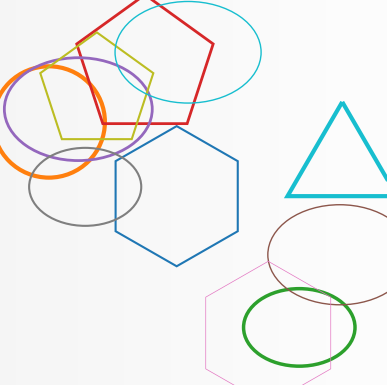[{"shape": "hexagon", "thickness": 1.5, "radius": 0.91, "center": [0.456, 0.49]}, {"shape": "circle", "thickness": 3, "radius": 0.72, "center": [0.126, 0.683]}, {"shape": "oval", "thickness": 2.5, "radius": 0.72, "center": [0.772, 0.15]}, {"shape": "pentagon", "thickness": 2, "radius": 0.93, "center": [0.374, 0.829]}, {"shape": "oval", "thickness": 2, "radius": 0.95, "center": [0.202, 0.716]}, {"shape": "oval", "thickness": 1, "radius": 0.93, "center": [0.877, 0.338]}, {"shape": "hexagon", "thickness": 0.5, "radius": 0.93, "center": [0.692, 0.135]}, {"shape": "oval", "thickness": 1.5, "radius": 0.72, "center": [0.22, 0.515]}, {"shape": "pentagon", "thickness": 1.5, "radius": 0.77, "center": [0.25, 0.763]}, {"shape": "triangle", "thickness": 3, "radius": 0.82, "center": [0.883, 0.572]}, {"shape": "oval", "thickness": 1, "radius": 0.94, "center": [0.485, 0.864]}]